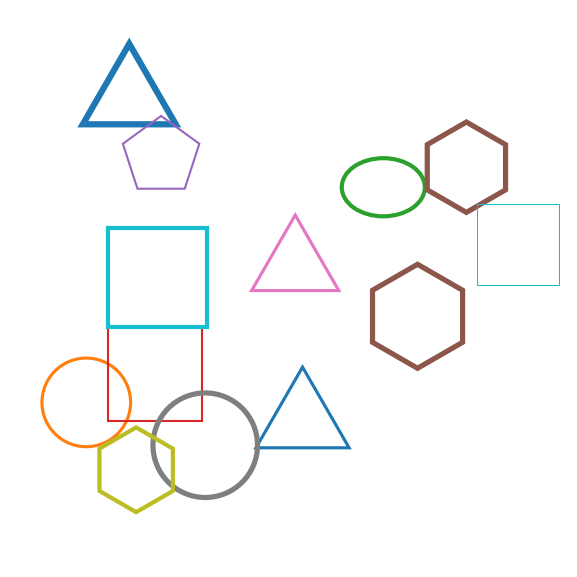[{"shape": "triangle", "thickness": 3, "radius": 0.46, "center": [0.224, 0.83]}, {"shape": "triangle", "thickness": 1.5, "radius": 0.47, "center": [0.524, 0.27]}, {"shape": "circle", "thickness": 1.5, "radius": 0.38, "center": [0.149, 0.302]}, {"shape": "oval", "thickness": 2, "radius": 0.36, "center": [0.664, 0.675]}, {"shape": "square", "thickness": 1, "radius": 0.41, "center": [0.269, 0.352]}, {"shape": "pentagon", "thickness": 1, "radius": 0.35, "center": [0.279, 0.729]}, {"shape": "hexagon", "thickness": 2.5, "radius": 0.45, "center": [0.723, 0.451]}, {"shape": "hexagon", "thickness": 2.5, "radius": 0.39, "center": [0.808, 0.71]}, {"shape": "triangle", "thickness": 1.5, "radius": 0.44, "center": [0.511, 0.54]}, {"shape": "circle", "thickness": 2.5, "radius": 0.45, "center": [0.355, 0.228]}, {"shape": "hexagon", "thickness": 2, "radius": 0.37, "center": [0.236, 0.186]}, {"shape": "square", "thickness": 0.5, "radius": 0.35, "center": [0.896, 0.576]}, {"shape": "square", "thickness": 2, "radius": 0.43, "center": [0.272, 0.518]}]